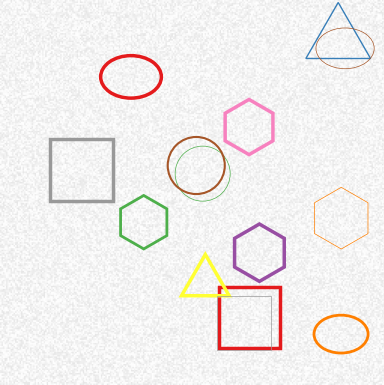[{"shape": "square", "thickness": 2.5, "radius": 0.39, "center": [0.649, 0.176]}, {"shape": "oval", "thickness": 2.5, "radius": 0.39, "center": [0.34, 0.8]}, {"shape": "triangle", "thickness": 1, "radius": 0.49, "center": [0.878, 0.897]}, {"shape": "circle", "thickness": 0.5, "radius": 0.36, "center": [0.526, 0.549]}, {"shape": "hexagon", "thickness": 2, "radius": 0.35, "center": [0.373, 0.423]}, {"shape": "hexagon", "thickness": 2.5, "radius": 0.37, "center": [0.674, 0.344]}, {"shape": "hexagon", "thickness": 0.5, "radius": 0.4, "center": [0.886, 0.433]}, {"shape": "oval", "thickness": 2, "radius": 0.35, "center": [0.886, 0.132]}, {"shape": "triangle", "thickness": 2.5, "radius": 0.36, "center": [0.533, 0.268]}, {"shape": "oval", "thickness": 0.5, "radius": 0.38, "center": [0.896, 0.874]}, {"shape": "circle", "thickness": 1.5, "radius": 0.37, "center": [0.51, 0.57]}, {"shape": "hexagon", "thickness": 2.5, "radius": 0.36, "center": [0.647, 0.67]}, {"shape": "square", "thickness": 2.5, "radius": 0.41, "center": [0.211, 0.559]}, {"shape": "square", "thickness": 0.5, "radius": 0.35, "center": [0.633, 0.161]}]